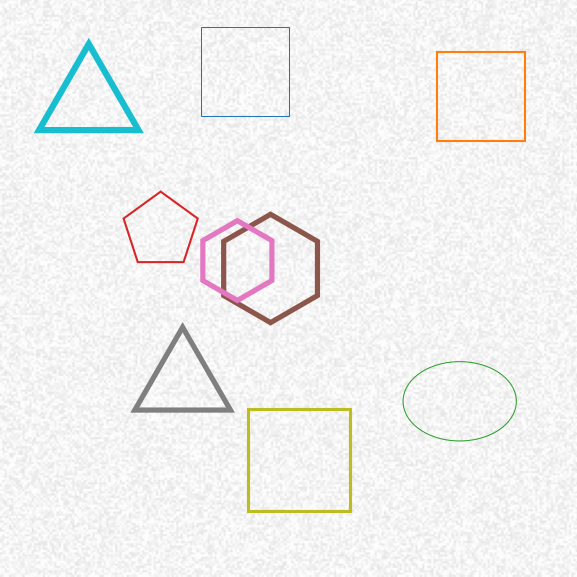[{"shape": "square", "thickness": 0.5, "radius": 0.38, "center": [0.424, 0.875]}, {"shape": "square", "thickness": 1, "radius": 0.38, "center": [0.833, 0.832]}, {"shape": "oval", "thickness": 0.5, "radius": 0.49, "center": [0.796, 0.304]}, {"shape": "pentagon", "thickness": 1, "radius": 0.34, "center": [0.278, 0.6]}, {"shape": "hexagon", "thickness": 2.5, "radius": 0.47, "center": [0.469, 0.534]}, {"shape": "hexagon", "thickness": 2.5, "radius": 0.35, "center": [0.411, 0.548]}, {"shape": "triangle", "thickness": 2.5, "radius": 0.48, "center": [0.316, 0.337]}, {"shape": "square", "thickness": 1.5, "radius": 0.44, "center": [0.518, 0.203]}, {"shape": "triangle", "thickness": 3, "radius": 0.5, "center": [0.154, 0.824]}]